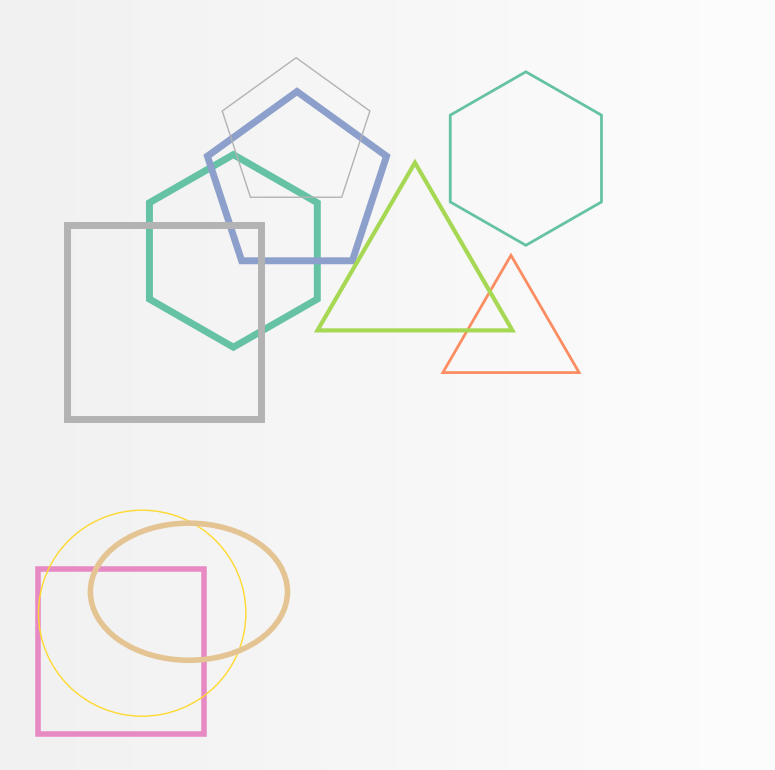[{"shape": "hexagon", "thickness": 1, "radius": 0.56, "center": [0.679, 0.794]}, {"shape": "hexagon", "thickness": 2.5, "radius": 0.63, "center": [0.301, 0.674]}, {"shape": "triangle", "thickness": 1, "radius": 0.51, "center": [0.659, 0.567]}, {"shape": "pentagon", "thickness": 2.5, "radius": 0.61, "center": [0.383, 0.76]}, {"shape": "square", "thickness": 2, "radius": 0.54, "center": [0.156, 0.154]}, {"shape": "triangle", "thickness": 1.5, "radius": 0.73, "center": [0.535, 0.644]}, {"shape": "circle", "thickness": 0.5, "radius": 0.67, "center": [0.183, 0.204]}, {"shape": "oval", "thickness": 2, "radius": 0.64, "center": [0.244, 0.232]}, {"shape": "pentagon", "thickness": 0.5, "radius": 0.5, "center": [0.382, 0.825]}, {"shape": "square", "thickness": 2.5, "radius": 0.63, "center": [0.212, 0.582]}]